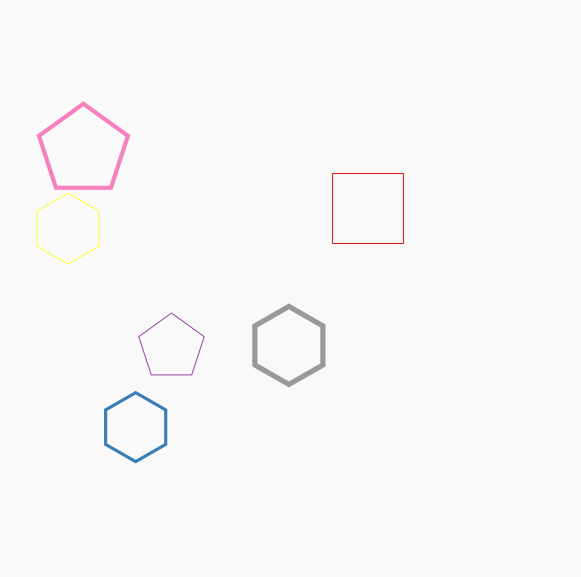[{"shape": "square", "thickness": 0.5, "radius": 0.31, "center": [0.633, 0.639]}, {"shape": "hexagon", "thickness": 1.5, "radius": 0.3, "center": [0.233, 0.259]}, {"shape": "pentagon", "thickness": 0.5, "radius": 0.3, "center": [0.295, 0.398]}, {"shape": "hexagon", "thickness": 0.5, "radius": 0.31, "center": [0.117, 0.603]}, {"shape": "pentagon", "thickness": 2, "radius": 0.4, "center": [0.144, 0.739]}, {"shape": "hexagon", "thickness": 2.5, "radius": 0.34, "center": [0.497, 0.401]}]